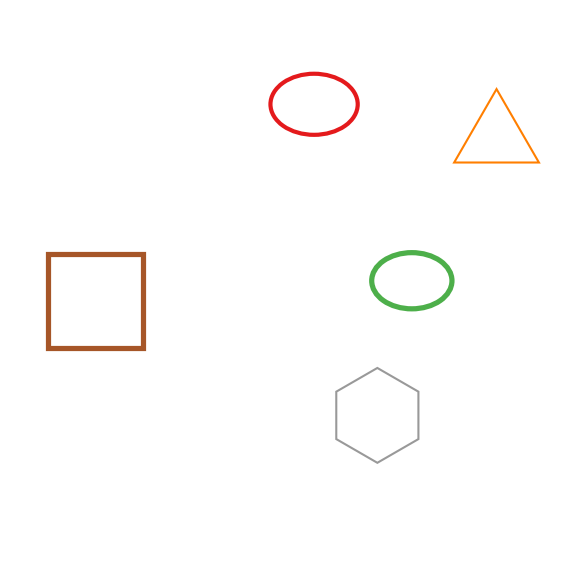[{"shape": "oval", "thickness": 2, "radius": 0.38, "center": [0.544, 0.819]}, {"shape": "oval", "thickness": 2.5, "radius": 0.35, "center": [0.713, 0.513]}, {"shape": "triangle", "thickness": 1, "radius": 0.42, "center": [0.86, 0.76]}, {"shape": "square", "thickness": 2.5, "radius": 0.41, "center": [0.165, 0.478]}, {"shape": "hexagon", "thickness": 1, "radius": 0.41, "center": [0.653, 0.28]}]